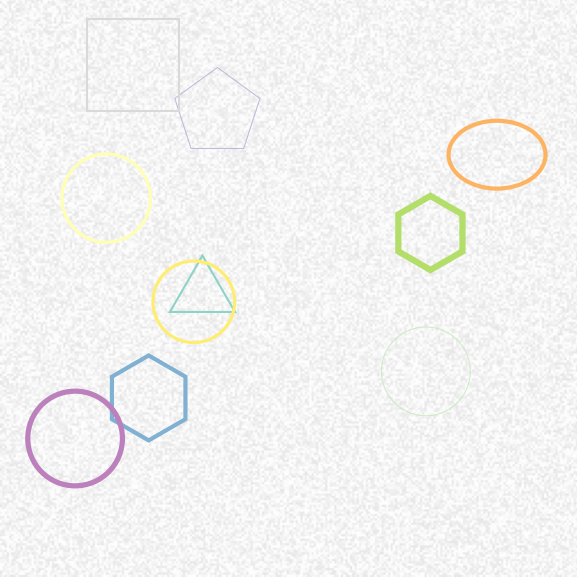[{"shape": "triangle", "thickness": 1, "radius": 0.33, "center": [0.351, 0.491]}, {"shape": "circle", "thickness": 1.5, "radius": 0.38, "center": [0.184, 0.656]}, {"shape": "pentagon", "thickness": 0.5, "radius": 0.39, "center": [0.376, 0.805]}, {"shape": "hexagon", "thickness": 2, "radius": 0.37, "center": [0.257, 0.31]}, {"shape": "oval", "thickness": 2, "radius": 0.42, "center": [0.861, 0.731]}, {"shape": "hexagon", "thickness": 3, "radius": 0.32, "center": [0.745, 0.596]}, {"shape": "square", "thickness": 1, "radius": 0.4, "center": [0.231, 0.887]}, {"shape": "circle", "thickness": 2.5, "radius": 0.41, "center": [0.13, 0.24]}, {"shape": "circle", "thickness": 0.5, "radius": 0.38, "center": [0.737, 0.356]}, {"shape": "circle", "thickness": 1.5, "radius": 0.35, "center": [0.336, 0.477]}]